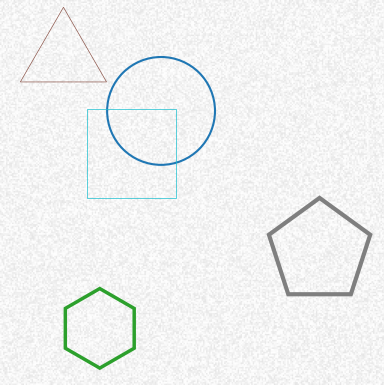[{"shape": "circle", "thickness": 1.5, "radius": 0.7, "center": [0.418, 0.712]}, {"shape": "hexagon", "thickness": 2.5, "radius": 0.52, "center": [0.259, 0.147]}, {"shape": "triangle", "thickness": 0.5, "radius": 0.65, "center": [0.165, 0.852]}, {"shape": "pentagon", "thickness": 3, "radius": 0.69, "center": [0.83, 0.348]}, {"shape": "square", "thickness": 0.5, "radius": 0.58, "center": [0.341, 0.602]}]